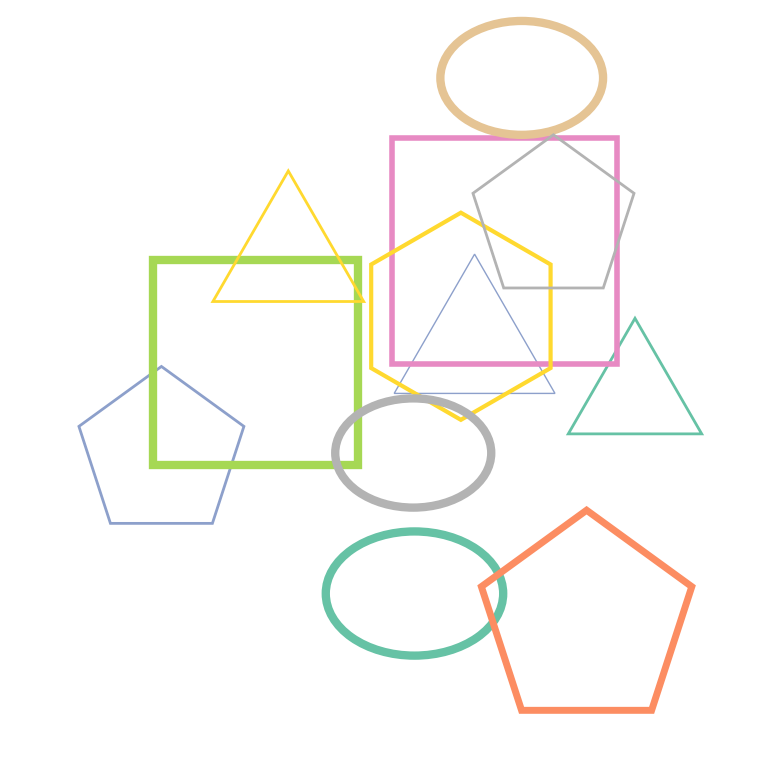[{"shape": "oval", "thickness": 3, "radius": 0.58, "center": [0.538, 0.229]}, {"shape": "triangle", "thickness": 1, "radius": 0.5, "center": [0.825, 0.487]}, {"shape": "pentagon", "thickness": 2.5, "radius": 0.72, "center": [0.762, 0.194]}, {"shape": "pentagon", "thickness": 1, "radius": 0.56, "center": [0.21, 0.411]}, {"shape": "triangle", "thickness": 0.5, "radius": 0.6, "center": [0.616, 0.549]}, {"shape": "square", "thickness": 2, "radius": 0.73, "center": [0.655, 0.674]}, {"shape": "square", "thickness": 3, "radius": 0.67, "center": [0.332, 0.529]}, {"shape": "hexagon", "thickness": 1.5, "radius": 0.67, "center": [0.599, 0.589]}, {"shape": "triangle", "thickness": 1, "radius": 0.57, "center": [0.374, 0.665]}, {"shape": "oval", "thickness": 3, "radius": 0.53, "center": [0.678, 0.899]}, {"shape": "pentagon", "thickness": 1, "radius": 0.55, "center": [0.719, 0.715]}, {"shape": "oval", "thickness": 3, "radius": 0.51, "center": [0.537, 0.412]}]